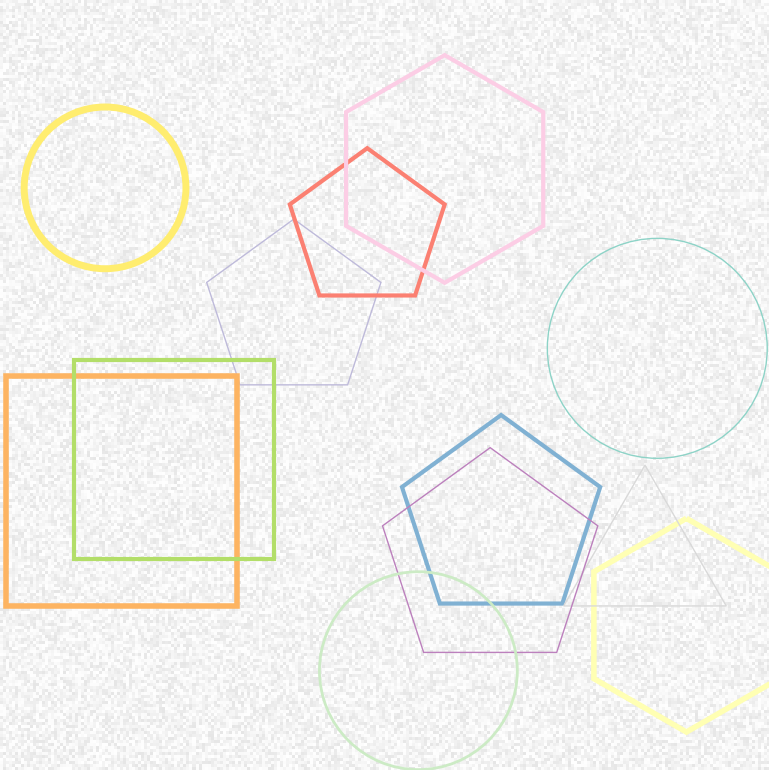[{"shape": "circle", "thickness": 0.5, "radius": 0.71, "center": [0.854, 0.548]}, {"shape": "hexagon", "thickness": 2, "radius": 0.69, "center": [0.891, 0.188]}, {"shape": "pentagon", "thickness": 0.5, "radius": 0.59, "center": [0.382, 0.596]}, {"shape": "pentagon", "thickness": 1.5, "radius": 0.53, "center": [0.477, 0.702]}, {"shape": "pentagon", "thickness": 1.5, "radius": 0.68, "center": [0.651, 0.326]}, {"shape": "square", "thickness": 2, "radius": 0.75, "center": [0.158, 0.362]}, {"shape": "square", "thickness": 1.5, "radius": 0.65, "center": [0.226, 0.403]}, {"shape": "hexagon", "thickness": 1.5, "radius": 0.74, "center": [0.577, 0.781]}, {"shape": "triangle", "thickness": 0.5, "radius": 0.61, "center": [0.838, 0.274]}, {"shape": "pentagon", "thickness": 0.5, "radius": 0.73, "center": [0.637, 0.272]}, {"shape": "circle", "thickness": 1, "radius": 0.64, "center": [0.543, 0.129]}, {"shape": "circle", "thickness": 2.5, "radius": 0.53, "center": [0.136, 0.756]}]